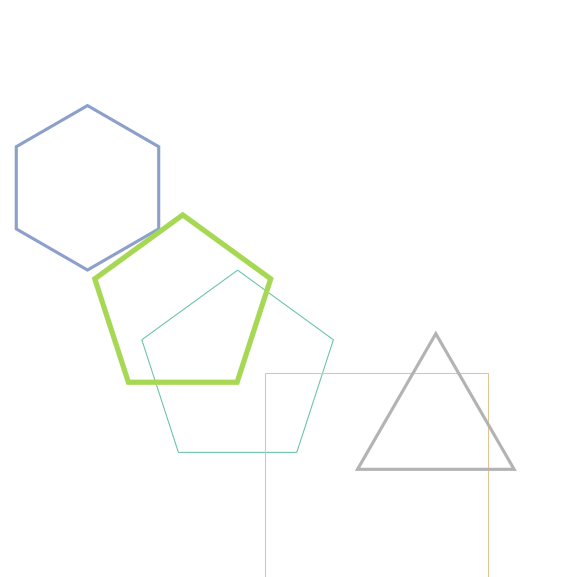[{"shape": "pentagon", "thickness": 0.5, "radius": 0.87, "center": [0.411, 0.357]}, {"shape": "hexagon", "thickness": 1.5, "radius": 0.71, "center": [0.152, 0.674]}, {"shape": "pentagon", "thickness": 2.5, "radius": 0.8, "center": [0.316, 0.467]}, {"shape": "square", "thickness": 0.5, "radius": 0.97, "center": [0.651, 0.159]}, {"shape": "triangle", "thickness": 1.5, "radius": 0.78, "center": [0.755, 0.265]}]